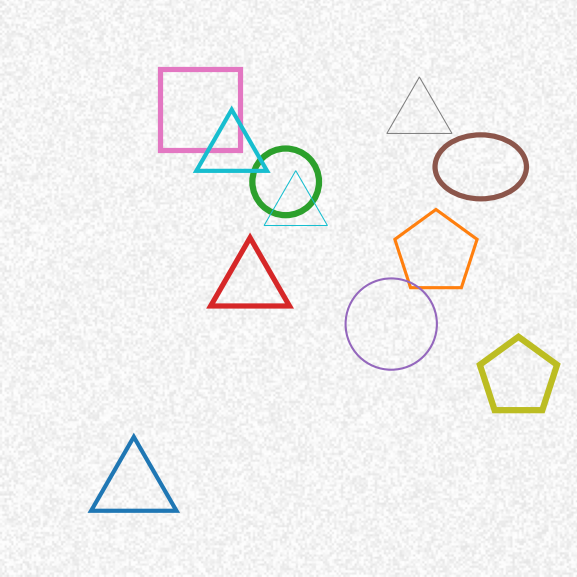[{"shape": "triangle", "thickness": 2, "radius": 0.43, "center": [0.232, 0.157]}, {"shape": "pentagon", "thickness": 1.5, "radius": 0.37, "center": [0.755, 0.562]}, {"shape": "circle", "thickness": 3, "radius": 0.29, "center": [0.495, 0.684]}, {"shape": "triangle", "thickness": 2.5, "radius": 0.39, "center": [0.433, 0.509]}, {"shape": "circle", "thickness": 1, "radius": 0.4, "center": [0.677, 0.438]}, {"shape": "oval", "thickness": 2.5, "radius": 0.4, "center": [0.832, 0.71]}, {"shape": "square", "thickness": 2.5, "radius": 0.35, "center": [0.347, 0.809]}, {"shape": "triangle", "thickness": 0.5, "radius": 0.33, "center": [0.726, 0.801]}, {"shape": "pentagon", "thickness": 3, "radius": 0.35, "center": [0.898, 0.346]}, {"shape": "triangle", "thickness": 2, "radius": 0.35, "center": [0.401, 0.739]}, {"shape": "triangle", "thickness": 0.5, "radius": 0.32, "center": [0.512, 0.64]}]